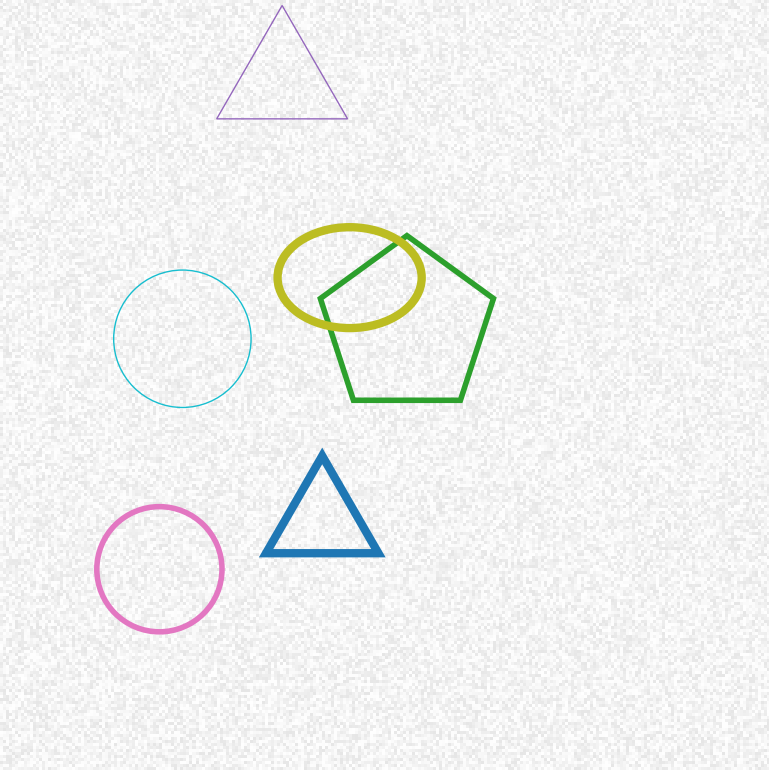[{"shape": "triangle", "thickness": 3, "radius": 0.42, "center": [0.418, 0.324]}, {"shape": "pentagon", "thickness": 2, "radius": 0.59, "center": [0.528, 0.576]}, {"shape": "triangle", "thickness": 0.5, "radius": 0.49, "center": [0.366, 0.895]}, {"shape": "circle", "thickness": 2, "radius": 0.41, "center": [0.207, 0.261]}, {"shape": "oval", "thickness": 3, "radius": 0.47, "center": [0.454, 0.639]}, {"shape": "circle", "thickness": 0.5, "radius": 0.45, "center": [0.237, 0.56]}]